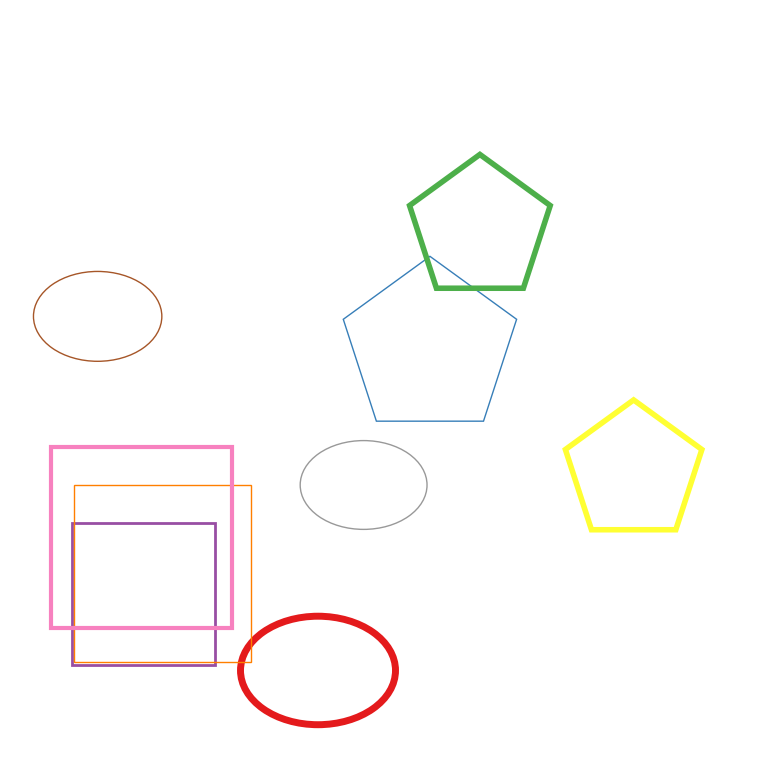[{"shape": "oval", "thickness": 2.5, "radius": 0.5, "center": [0.413, 0.129]}, {"shape": "pentagon", "thickness": 0.5, "radius": 0.59, "center": [0.558, 0.549]}, {"shape": "pentagon", "thickness": 2, "radius": 0.48, "center": [0.623, 0.703]}, {"shape": "square", "thickness": 1, "radius": 0.46, "center": [0.186, 0.228]}, {"shape": "square", "thickness": 0.5, "radius": 0.58, "center": [0.211, 0.255]}, {"shape": "pentagon", "thickness": 2, "radius": 0.47, "center": [0.823, 0.387]}, {"shape": "oval", "thickness": 0.5, "radius": 0.42, "center": [0.127, 0.589]}, {"shape": "square", "thickness": 1.5, "radius": 0.59, "center": [0.184, 0.302]}, {"shape": "oval", "thickness": 0.5, "radius": 0.41, "center": [0.472, 0.37]}]